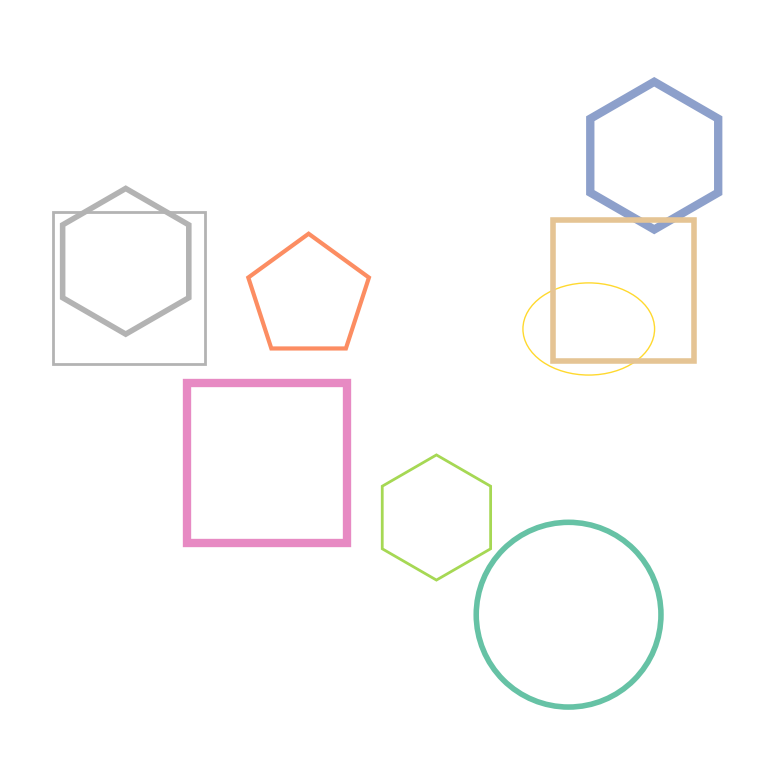[{"shape": "circle", "thickness": 2, "radius": 0.6, "center": [0.738, 0.202]}, {"shape": "pentagon", "thickness": 1.5, "radius": 0.41, "center": [0.401, 0.614]}, {"shape": "hexagon", "thickness": 3, "radius": 0.48, "center": [0.85, 0.798]}, {"shape": "square", "thickness": 3, "radius": 0.52, "center": [0.347, 0.399]}, {"shape": "hexagon", "thickness": 1, "radius": 0.41, "center": [0.567, 0.328]}, {"shape": "oval", "thickness": 0.5, "radius": 0.43, "center": [0.765, 0.573]}, {"shape": "square", "thickness": 2, "radius": 0.46, "center": [0.81, 0.623]}, {"shape": "hexagon", "thickness": 2, "radius": 0.47, "center": [0.163, 0.661]}, {"shape": "square", "thickness": 1, "radius": 0.49, "center": [0.167, 0.627]}]